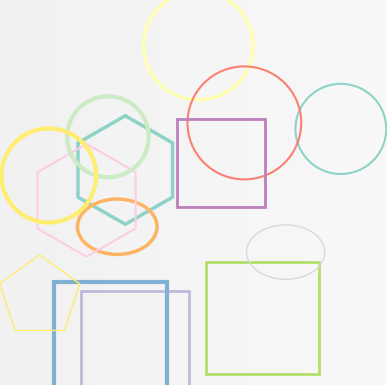[{"shape": "hexagon", "thickness": 2.5, "radius": 0.7, "center": [0.323, 0.558]}, {"shape": "circle", "thickness": 1.5, "radius": 0.59, "center": [0.88, 0.665]}, {"shape": "circle", "thickness": 2.5, "radius": 0.71, "center": [0.512, 0.882]}, {"shape": "square", "thickness": 2, "radius": 0.7, "center": [0.349, 0.104]}, {"shape": "circle", "thickness": 1.5, "radius": 0.73, "center": [0.631, 0.681]}, {"shape": "square", "thickness": 3, "radius": 0.73, "center": [0.285, 0.12]}, {"shape": "oval", "thickness": 2.5, "radius": 0.51, "center": [0.303, 0.411]}, {"shape": "square", "thickness": 2, "radius": 0.73, "center": [0.677, 0.175]}, {"shape": "hexagon", "thickness": 1.5, "radius": 0.73, "center": [0.223, 0.48]}, {"shape": "oval", "thickness": 1, "radius": 0.5, "center": [0.737, 0.345]}, {"shape": "square", "thickness": 2, "radius": 0.57, "center": [0.571, 0.577]}, {"shape": "circle", "thickness": 3, "radius": 0.53, "center": [0.279, 0.645]}, {"shape": "pentagon", "thickness": 1, "radius": 0.54, "center": [0.102, 0.229]}, {"shape": "circle", "thickness": 3, "radius": 0.61, "center": [0.126, 0.544]}]